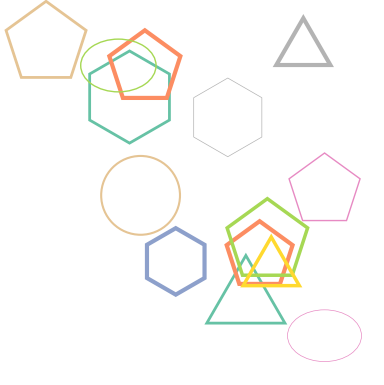[{"shape": "triangle", "thickness": 2, "radius": 0.59, "center": [0.639, 0.219]}, {"shape": "hexagon", "thickness": 2, "radius": 0.6, "center": [0.336, 0.748]}, {"shape": "pentagon", "thickness": 3, "radius": 0.45, "center": [0.674, 0.335]}, {"shape": "pentagon", "thickness": 3, "radius": 0.49, "center": [0.376, 0.824]}, {"shape": "hexagon", "thickness": 3, "radius": 0.43, "center": [0.457, 0.321]}, {"shape": "pentagon", "thickness": 1, "radius": 0.48, "center": [0.843, 0.506]}, {"shape": "oval", "thickness": 0.5, "radius": 0.48, "center": [0.843, 0.128]}, {"shape": "oval", "thickness": 1, "radius": 0.49, "center": [0.307, 0.83]}, {"shape": "pentagon", "thickness": 2.5, "radius": 0.55, "center": [0.694, 0.374]}, {"shape": "triangle", "thickness": 2.5, "radius": 0.42, "center": [0.705, 0.3]}, {"shape": "circle", "thickness": 1.5, "radius": 0.51, "center": [0.365, 0.493]}, {"shape": "pentagon", "thickness": 2, "radius": 0.55, "center": [0.12, 0.887]}, {"shape": "hexagon", "thickness": 0.5, "radius": 0.51, "center": [0.592, 0.695]}, {"shape": "triangle", "thickness": 3, "radius": 0.41, "center": [0.788, 0.872]}]